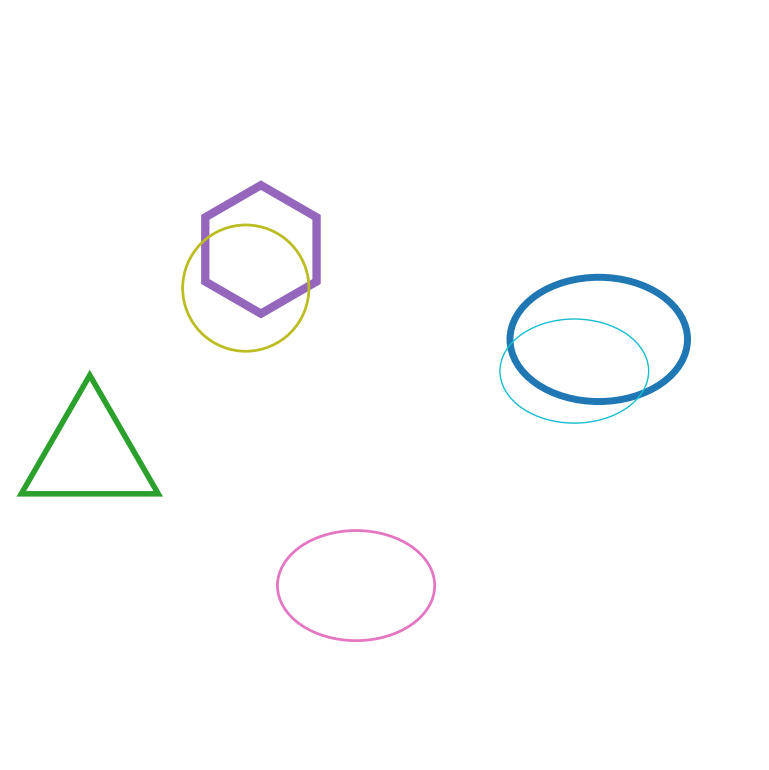[{"shape": "oval", "thickness": 2.5, "radius": 0.58, "center": [0.778, 0.559]}, {"shape": "triangle", "thickness": 2, "radius": 0.51, "center": [0.117, 0.41]}, {"shape": "hexagon", "thickness": 3, "radius": 0.42, "center": [0.339, 0.676]}, {"shape": "oval", "thickness": 1, "radius": 0.51, "center": [0.462, 0.239]}, {"shape": "circle", "thickness": 1, "radius": 0.41, "center": [0.319, 0.626]}, {"shape": "oval", "thickness": 0.5, "radius": 0.48, "center": [0.746, 0.518]}]